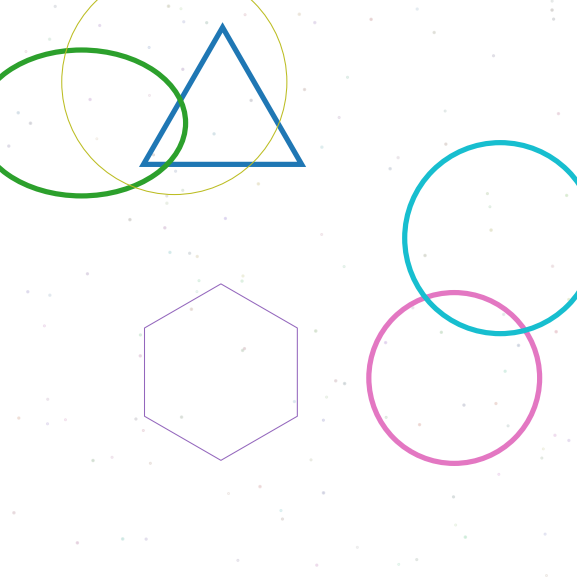[{"shape": "triangle", "thickness": 2.5, "radius": 0.79, "center": [0.385, 0.794]}, {"shape": "oval", "thickness": 2.5, "radius": 0.9, "center": [0.141, 0.786]}, {"shape": "hexagon", "thickness": 0.5, "radius": 0.76, "center": [0.383, 0.355]}, {"shape": "circle", "thickness": 2.5, "radius": 0.74, "center": [0.787, 0.345]}, {"shape": "circle", "thickness": 0.5, "radius": 0.97, "center": [0.302, 0.857]}, {"shape": "circle", "thickness": 2.5, "radius": 0.83, "center": [0.866, 0.587]}]